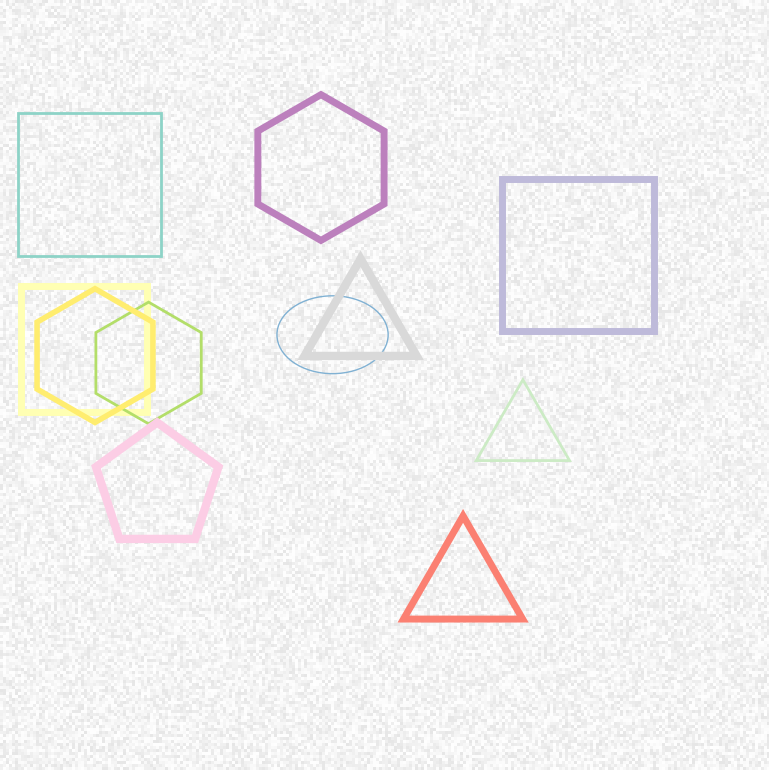[{"shape": "square", "thickness": 1, "radius": 0.46, "center": [0.117, 0.761]}, {"shape": "square", "thickness": 2.5, "radius": 0.41, "center": [0.109, 0.547]}, {"shape": "square", "thickness": 2.5, "radius": 0.49, "center": [0.75, 0.669]}, {"shape": "triangle", "thickness": 2.5, "radius": 0.45, "center": [0.601, 0.241]}, {"shape": "oval", "thickness": 0.5, "radius": 0.36, "center": [0.432, 0.565]}, {"shape": "hexagon", "thickness": 1, "radius": 0.4, "center": [0.193, 0.529]}, {"shape": "pentagon", "thickness": 3, "radius": 0.42, "center": [0.204, 0.368]}, {"shape": "triangle", "thickness": 3, "radius": 0.42, "center": [0.468, 0.58]}, {"shape": "hexagon", "thickness": 2.5, "radius": 0.47, "center": [0.417, 0.782]}, {"shape": "triangle", "thickness": 1, "radius": 0.35, "center": [0.679, 0.437]}, {"shape": "hexagon", "thickness": 2, "radius": 0.43, "center": [0.123, 0.538]}]